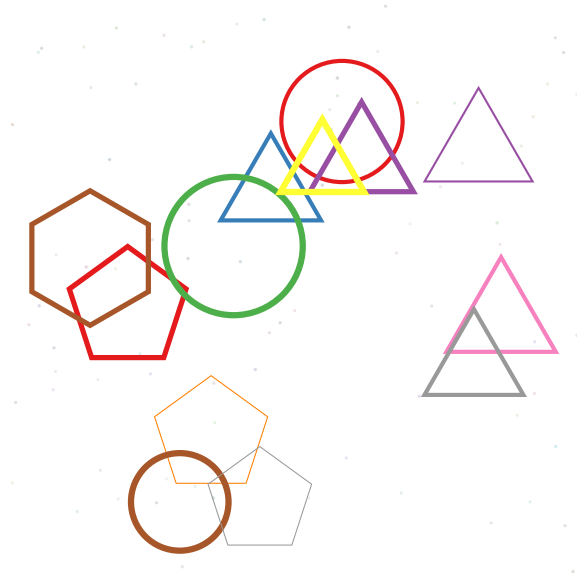[{"shape": "circle", "thickness": 2, "radius": 0.52, "center": [0.592, 0.789]}, {"shape": "pentagon", "thickness": 2.5, "radius": 0.53, "center": [0.221, 0.466]}, {"shape": "triangle", "thickness": 2, "radius": 0.5, "center": [0.469, 0.668]}, {"shape": "circle", "thickness": 3, "radius": 0.6, "center": [0.405, 0.573]}, {"shape": "triangle", "thickness": 2.5, "radius": 0.52, "center": [0.626, 0.719]}, {"shape": "triangle", "thickness": 1, "radius": 0.54, "center": [0.829, 0.739]}, {"shape": "pentagon", "thickness": 0.5, "radius": 0.52, "center": [0.366, 0.246]}, {"shape": "triangle", "thickness": 3, "radius": 0.42, "center": [0.558, 0.708]}, {"shape": "hexagon", "thickness": 2.5, "radius": 0.58, "center": [0.156, 0.552]}, {"shape": "circle", "thickness": 3, "radius": 0.42, "center": [0.311, 0.13]}, {"shape": "triangle", "thickness": 2, "radius": 0.55, "center": [0.868, 0.445]}, {"shape": "pentagon", "thickness": 0.5, "radius": 0.47, "center": [0.45, 0.132]}, {"shape": "triangle", "thickness": 2, "radius": 0.49, "center": [0.821, 0.365]}]